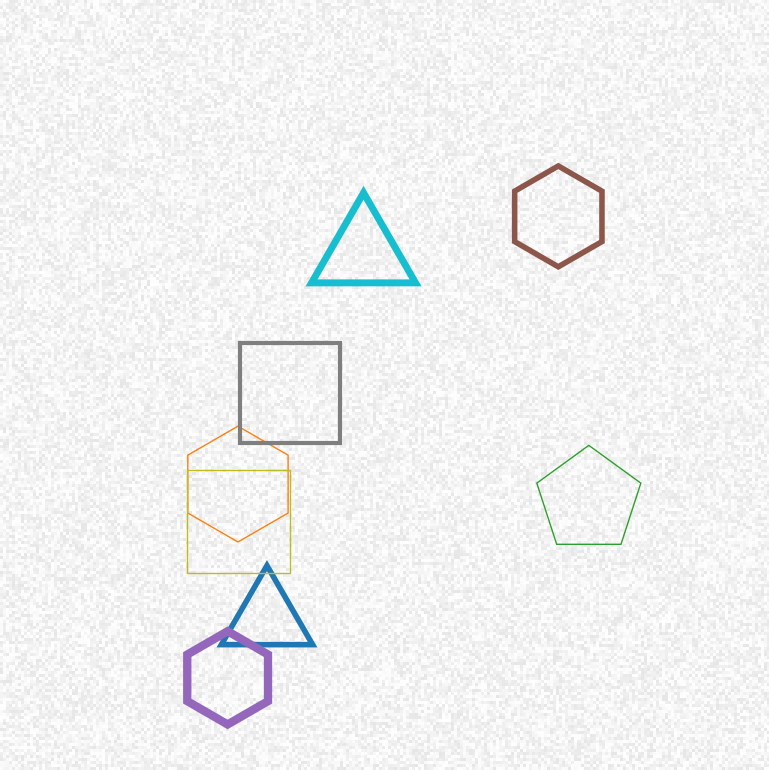[{"shape": "triangle", "thickness": 2, "radius": 0.34, "center": [0.347, 0.197]}, {"shape": "hexagon", "thickness": 0.5, "radius": 0.38, "center": [0.309, 0.371]}, {"shape": "pentagon", "thickness": 0.5, "radius": 0.36, "center": [0.765, 0.351]}, {"shape": "hexagon", "thickness": 3, "radius": 0.3, "center": [0.296, 0.12]}, {"shape": "hexagon", "thickness": 2, "radius": 0.33, "center": [0.725, 0.719]}, {"shape": "square", "thickness": 1.5, "radius": 0.33, "center": [0.377, 0.49]}, {"shape": "square", "thickness": 0.5, "radius": 0.33, "center": [0.31, 0.323]}, {"shape": "triangle", "thickness": 2.5, "radius": 0.39, "center": [0.472, 0.672]}]